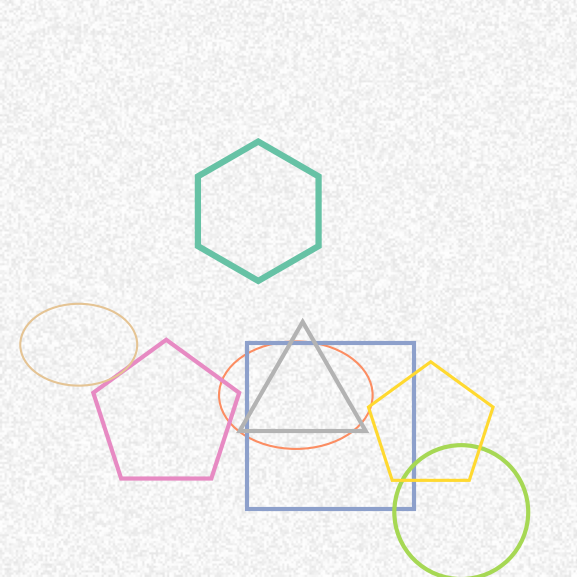[{"shape": "hexagon", "thickness": 3, "radius": 0.6, "center": [0.447, 0.633]}, {"shape": "oval", "thickness": 1, "radius": 0.66, "center": [0.512, 0.315]}, {"shape": "square", "thickness": 2, "radius": 0.72, "center": [0.572, 0.262]}, {"shape": "pentagon", "thickness": 2, "radius": 0.66, "center": [0.288, 0.278]}, {"shape": "circle", "thickness": 2, "radius": 0.58, "center": [0.799, 0.112]}, {"shape": "pentagon", "thickness": 1.5, "radius": 0.57, "center": [0.746, 0.259]}, {"shape": "oval", "thickness": 1, "radius": 0.51, "center": [0.136, 0.402]}, {"shape": "triangle", "thickness": 2, "radius": 0.63, "center": [0.524, 0.316]}]